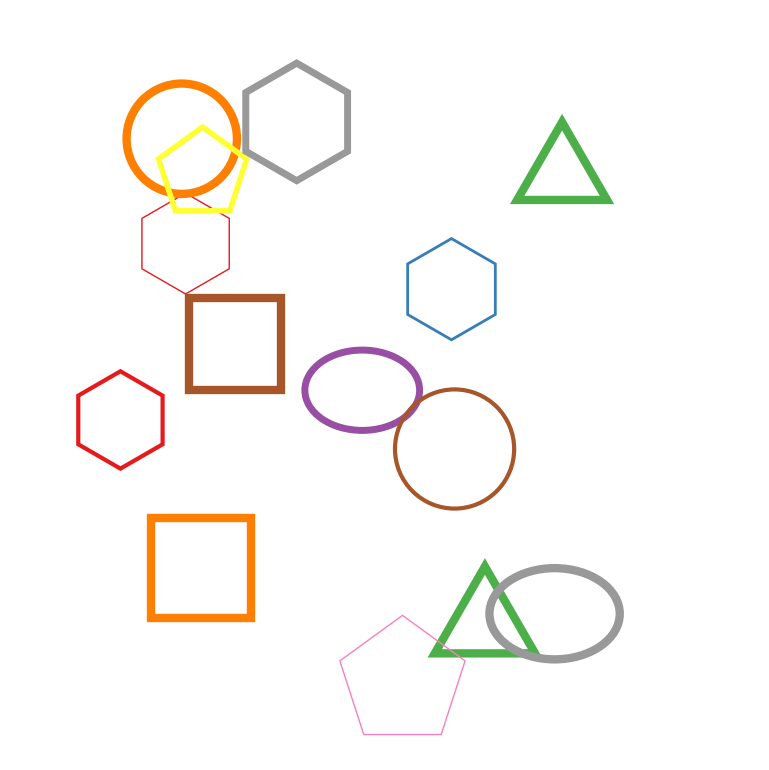[{"shape": "hexagon", "thickness": 1.5, "radius": 0.32, "center": [0.156, 0.455]}, {"shape": "hexagon", "thickness": 0.5, "radius": 0.33, "center": [0.241, 0.684]}, {"shape": "hexagon", "thickness": 1, "radius": 0.33, "center": [0.586, 0.624]}, {"shape": "triangle", "thickness": 3, "radius": 0.34, "center": [0.73, 0.774]}, {"shape": "triangle", "thickness": 3, "radius": 0.38, "center": [0.63, 0.189]}, {"shape": "oval", "thickness": 2.5, "radius": 0.37, "center": [0.47, 0.493]}, {"shape": "circle", "thickness": 3, "radius": 0.36, "center": [0.236, 0.82]}, {"shape": "square", "thickness": 3, "radius": 0.32, "center": [0.261, 0.263]}, {"shape": "pentagon", "thickness": 2, "radius": 0.3, "center": [0.263, 0.775]}, {"shape": "circle", "thickness": 1.5, "radius": 0.39, "center": [0.59, 0.417]}, {"shape": "square", "thickness": 3, "radius": 0.3, "center": [0.305, 0.553]}, {"shape": "pentagon", "thickness": 0.5, "radius": 0.43, "center": [0.523, 0.115]}, {"shape": "hexagon", "thickness": 2.5, "radius": 0.38, "center": [0.385, 0.842]}, {"shape": "oval", "thickness": 3, "radius": 0.42, "center": [0.72, 0.203]}]